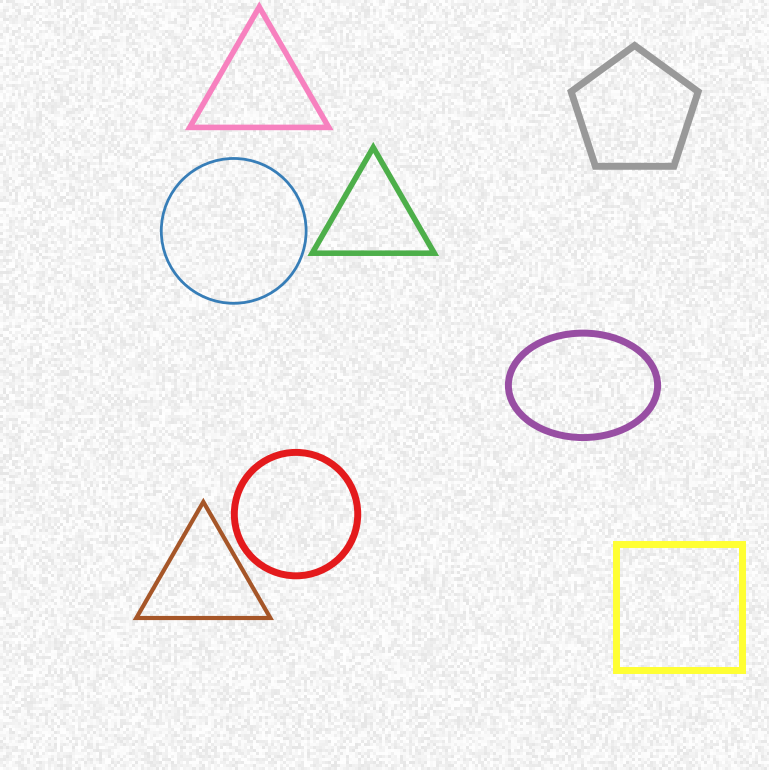[{"shape": "circle", "thickness": 2.5, "radius": 0.4, "center": [0.384, 0.332]}, {"shape": "circle", "thickness": 1, "radius": 0.47, "center": [0.304, 0.7]}, {"shape": "triangle", "thickness": 2, "radius": 0.46, "center": [0.485, 0.717]}, {"shape": "oval", "thickness": 2.5, "radius": 0.48, "center": [0.757, 0.5]}, {"shape": "square", "thickness": 2.5, "radius": 0.41, "center": [0.882, 0.212]}, {"shape": "triangle", "thickness": 1.5, "radius": 0.5, "center": [0.264, 0.248]}, {"shape": "triangle", "thickness": 2, "radius": 0.52, "center": [0.337, 0.887]}, {"shape": "pentagon", "thickness": 2.5, "radius": 0.43, "center": [0.824, 0.854]}]